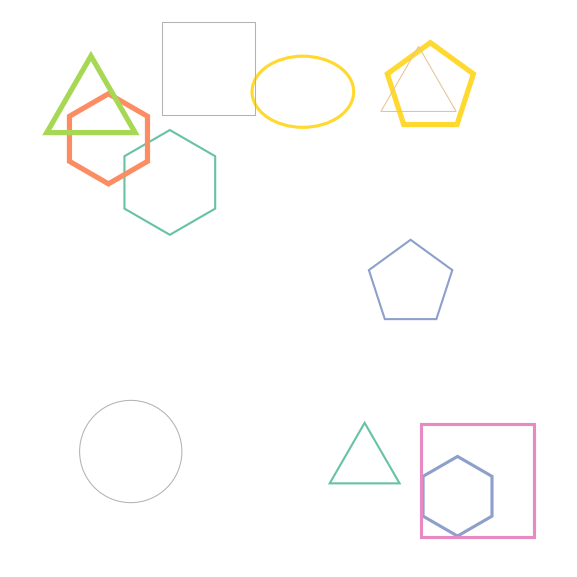[{"shape": "triangle", "thickness": 1, "radius": 0.35, "center": [0.631, 0.197]}, {"shape": "hexagon", "thickness": 1, "radius": 0.45, "center": [0.294, 0.683]}, {"shape": "hexagon", "thickness": 2.5, "radius": 0.39, "center": [0.188, 0.759]}, {"shape": "hexagon", "thickness": 1.5, "radius": 0.34, "center": [0.792, 0.14]}, {"shape": "pentagon", "thickness": 1, "radius": 0.38, "center": [0.711, 0.508]}, {"shape": "square", "thickness": 1.5, "radius": 0.49, "center": [0.827, 0.168]}, {"shape": "triangle", "thickness": 2.5, "radius": 0.44, "center": [0.157, 0.814]}, {"shape": "pentagon", "thickness": 2.5, "radius": 0.39, "center": [0.745, 0.847]}, {"shape": "oval", "thickness": 1.5, "radius": 0.44, "center": [0.524, 0.84]}, {"shape": "triangle", "thickness": 0.5, "radius": 0.38, "center": [0.725, 0.844]}, {"shape": "square", "thickness": 0.5, "radius": 0.4, "center": [0.361, 0.881]}, {"shape": "circle", "thickness": 0.5, "radius": 0.44, "center": [0.226, 0.217]}]